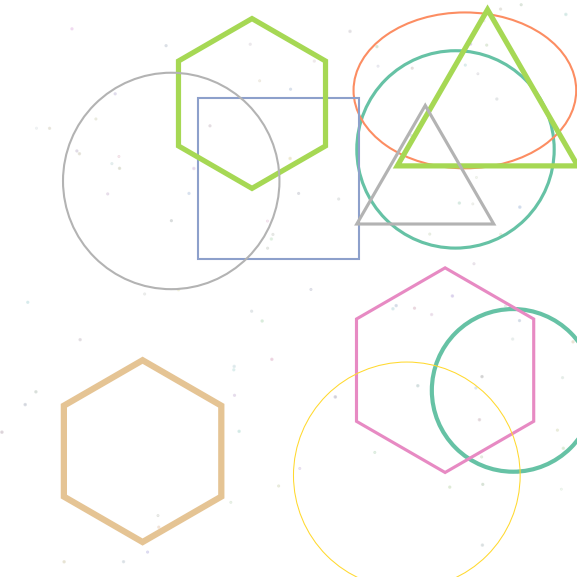[{"shape": "circle", "thickness": 1.5, "radius": 0.85, "center": [0.789, 0.74]}, {"shape": "circle", "thickness": 2, "radius": 0.7, "center": [0.889, 0.323]}, {"shape": "oval", "thickness": 1, "radius": 0.96, "center": [0.805, 0.843]}, {"shape": "square", "thickness": 1, "radius": 0.7, "center": [0.482, 0.69]}, {"shape": "hexagon", "thickness": 1.5, "radius": 0.89, "center": [0.771, 0.358]}, {"shape": "hexagon", "thickness": 2.5, "radius": 0.74, "center": [0.436, 0.82]}, {"shape": "triangle", "thickness": 2.5, "radius": 0.9, "center": [0.844, 0.802]}, {"shape": "circle", "thickness": 0.5, "radius": 0.98, "center": [0.704, 0.176]}, {"shape": "hexagon", "thickness": 3, "radius": 0.79, "center": [0.247, 0.218]}, {"shape": "circle", "thickness": 1, "radius": 0.94, "center": [0.297, 0.686]}, {"shape": "triangle", "thickness": 1.5, "radius": 0.68, "center": [0.736, 0.68]}]